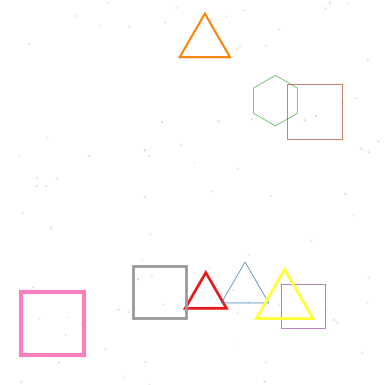[{"shape": "triangle", "thickness": 2, "radius": 0.31, "center": [0.535, 0.23]}, {"shape": "triangle", "thickness": 0.5, "radius": 0.36, "center": [0.637, 0.249]}, {"shape": "hexagon", "thickness": 0.5, "radius": 0.33, "center": [0.715, 0.739]}, {"shape": "square", "thickness": 0.5, "radius": 0.29, "center": [0.787, 0.205]}, {"shape": "triangle", "thickness": 1.5, "radius": 0.38, "center": [0.532, 0.889]}, {"shape": "triangle", "thickness": 2, "radius": 0.43, "center": [0.739, 0.215]}, {"shape": "square", "thickness": 0.5, "radius": 0.35, "center": [0.817, 0.71]}, {"shape": "square", "thickness": 3, "radius": 0.41, "center": [0.136, 0.159]}, {"shape": "square", "thickness": 2, "radius": 0.34, "center": [0.415, 0.242]}]